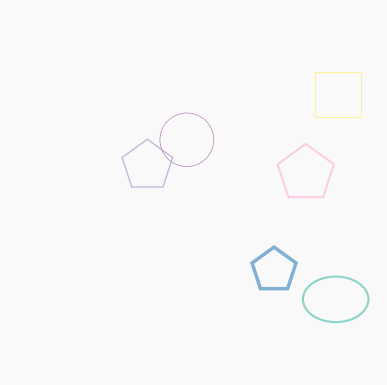[{"shape": "oval", "thickness": 1.5, "radius": 0.42, "center": [0.866, 0.223]}, {"shape": "pentagon", "thickness": 1, "radius": 0.34, "center": [0.38, 0.57]}, {"shape": "pentagon", "thickness": 2.5, "radius": 0.3, "center": [0.707, 0.298]}, {"shape": "pentagon", "thickness": 1.5, "radius": 0.38, "center": [0.789, 0.55]}, {"shape": "circle", "thickness": 0.5, "radius": 0.35, "center": [0.482, 0.637]}, {"shape": "square", "thickness": 0.5, "radius": 0.29, "center": [0.872, 0.755]}]